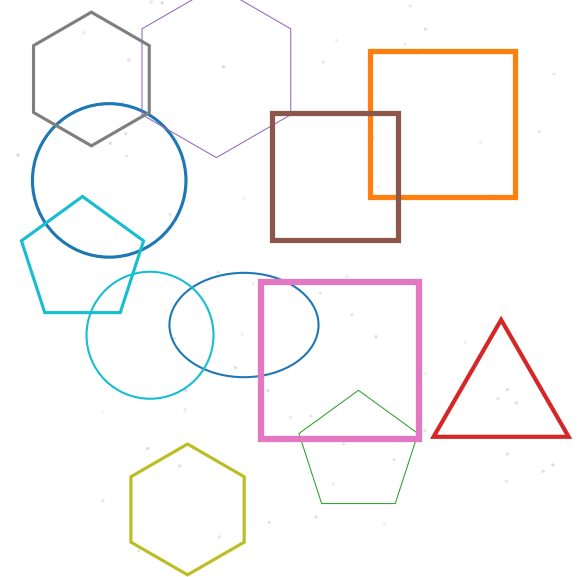[{"shape": "circle", "thickness": 1.5, "radius": 0.66, "center": [0.189, 0.687]}, {"shape": "oval", "thickness": 1, "radius": 0.65, "center": [0.422, 0.436]}, {"shape": "square", "thickness": 2.5, "radius": 0.63, "center": [0.766, 0.784]}, {"shape": "pentagon", "thickness": 0.5, "radius": 0.54, "center": [0.621, 0.215]}, {"shape": "triangle", "thickness": 2, "radius": 0.68, "center": [0.868, 0.31]}, {"shape": "hexagon", "thickness": 0.5, "radius": 0.74, "center": [0.375, 0.875]}, {"shape": "square", "thickness": 2.5, "radius": 0.55, "center": [0.58, 0.694]}, {"shape": "square", "thickness": 3, "radius": 0.68, "center": [0.589, 0.375]}, {"shape": "hexagon", "thickness": 1.5, "radius": 0.58, "center": [0.158, 0.862]}, {"shape": "hexagon", "thickness": 1.5, "radius": 0.57, "center": [0.325, 0.117]}, {"shape": "circle", "thickness": 1, "radius": 0.55, "center": [0.26, 0.419]}, {"shape": "pentagon", "thickness": 1.5, "radius": 0.56, "center": [0.143, 0.548]}]